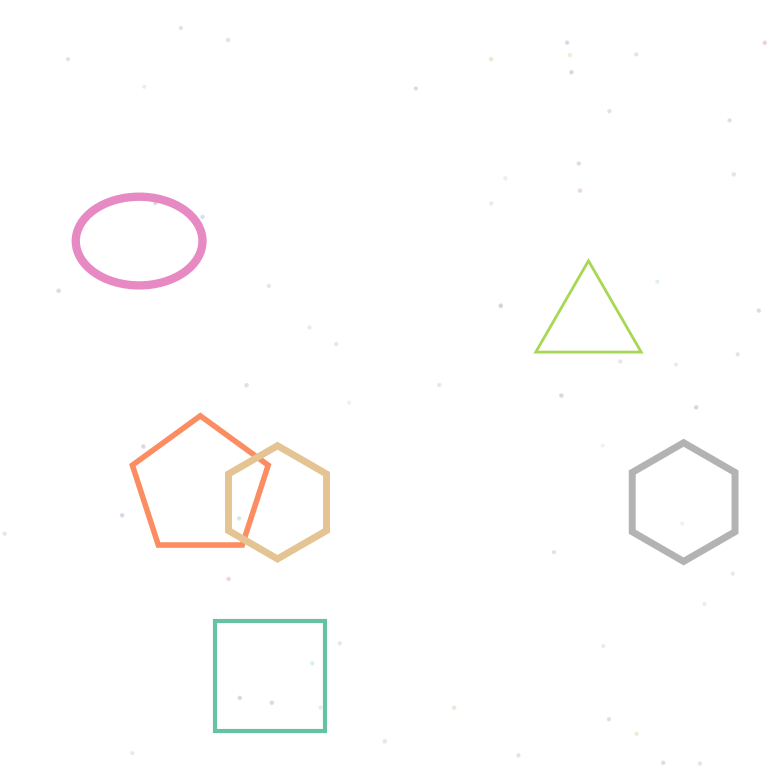[{"shape": "square", "thickness": 1.5, "radius": 0.36, "center": [0.35, 0.122]}, {"shape": "pentagon", "thickness": 2, "radius": 0.46, "center": [0.26, 0.367]}, {"shape": "oval", "thickness": 3, "radius": 0.41, "center": [0.181, 0.687]}, {"shape": "triangle", "thickness": 1, "radius": 0.4, "center": [0.764, 0.582]}, {"shape": "hexagon", "thickness": 2.5, "radius": 0.37, "center": [0.36, 0.348]}, {"shape": "hexagon", "thickness": 2.5, "radius": 0.39, "center": [0.888, 0.348]}]